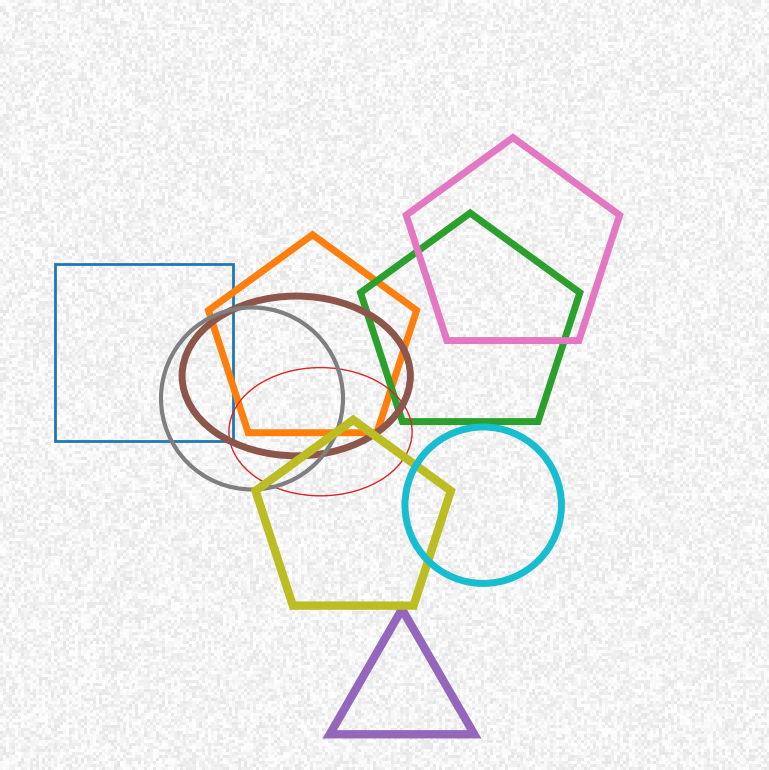[{"shape": "square", "thickness": 1, "radius": 0.58, "center": [0.187, 0.542]}, {"shape": "pentagon", "thickness": 2.5, "radius": 0.71, "center": [0.406, 0.553]}, {"shape": "pentagon", "thickness": 2.5, "radius": 0.75, "center": [0.611, 0.574]}, {"shape": "oval", "thickness": 0.5, "radius": 0.59, "center": [0.416, 0.439]}, {"shape": "triangle", "thickness": 3, "radius": 0.54, "center": [0.522, 0.101]}, {"shape": "oval", "thickness": 2.5, "radius": 0.74, "center": [0.385, 0.512]}, {"shape": "pentagon", "thickness": 2.5, "radius": 0.73, "center": [0.666, 0.676]}, {"shape": "circle", "thickness": 1.5, "radius": 0.59, "center": [0.327, 0.483]}, {"shape": "pentagon", "thickness": 3, "radius": 0.67, "center": [0.459, 0.321]}, {"shape": "circle", "thickness": 2.5, "radius": 0.51, "center": [0.628, 0.344]}]